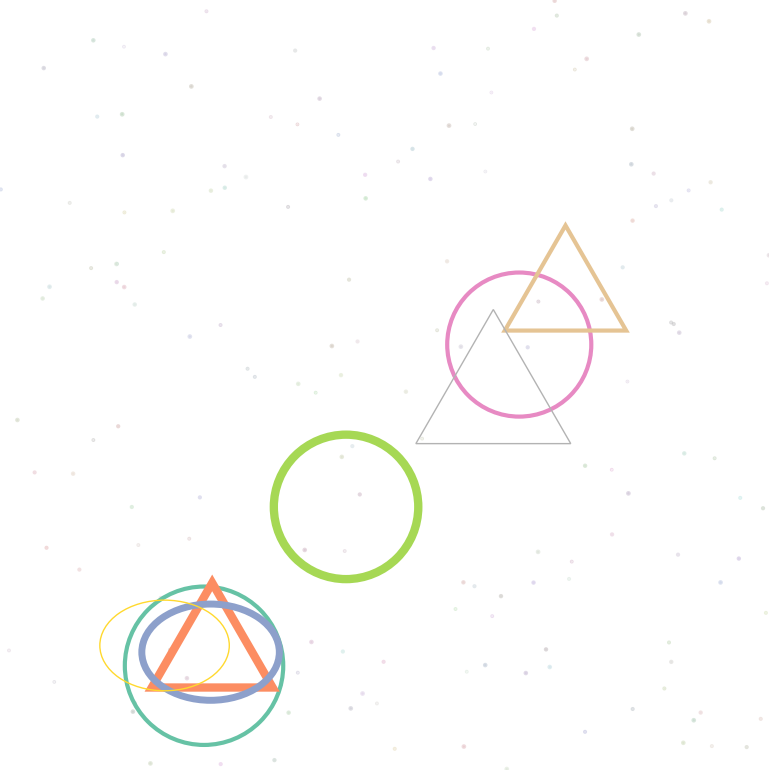[{"shape": "circle", "thickness": 1.5, "radius": 0.51, "center": [0.265, 0.135]}, {"shape": "triangle", "thickness": 3, "radius": 0.45, "center": [0.276, 0.152]}, {"shape": "oval", "thickness": 2.5, "radius": 0.45, "center": [0.273, 0.153]}, {"shape": "circle", "thickness": 1.5, "radius": 0.47, "center": [0.674, 0.553]}, {"shape": "circle", "thickness": 3, "radius": 0.47, "center": [0.449, 0.342]}, {"shape": "oval", "thickness": 0.5, "radius": 0.42, "center": [0.214, 0.162]}, {"shape": "triangle", "thickness": 1.5, "radius": 0.46, "center": [0.734, 0.616]}, {"shape": "triangle", "thickness": 0.5, "radius": 0.58, "center": [0.641, 0.482]}]